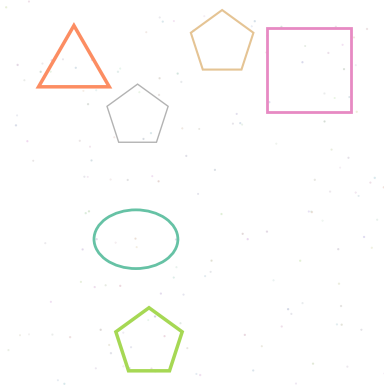[{"shape": "oval", "thickness": 2, "radius": 0.54, "center": [0.353, 0.379]}, {"shape": "triangle", "thickness": 2.5, "radius": 0.53, "center": [0.192, 0.828]}, {"shape": "square", "thickness": 2, "radius": 0.55, "center": [0.803, 0.818]}, {"shape": "pentagon", "thickness": 2.5, "radius": 0.45, "center": [0.387, 0.11]}, {"shape": "pentagon", "thickness": 1.5, "radius": 0.43, "center": [0.577, 0.888]}, {"shape": "pentagon", "thickness": 1, "radius": 0.42, "center": [0.357, 0.698]}]